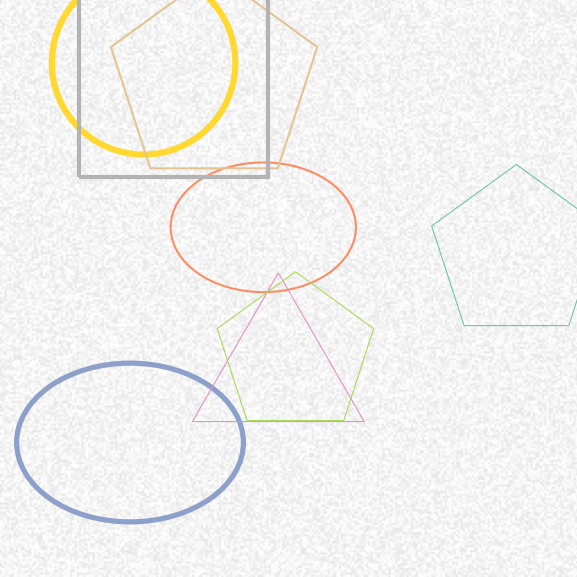[{"shape": "pentagon", "thickness": 0.5, "radius": 0.77, "center": [0.894, 0.56]}, {"shape": "oval", "thickness": 1, "radius": 0.8, "center": [0.456, 0.606]}, {"shape": "oval", "thickness": 2.5, "radius": 0.98, "center": [0.225, 0.233]}, {"shape": "triangle", "thickness": 0.5, "radius": 0.86, "center": [0.482, 0.355]}, {"shape": "pentagon", "thickness": 0.5, "radius": 0.71, "center": [0.512, 0.386]}, {"shape": "circle", "thickness": 3, "radius": 0.79, "center": [0.249, 0.89]}, {"shape": "pentagon", "thickness": 1, "radius": 0.94, "center": [0.371, 0.86]}, {"shape": "square", "thickness": 2, "radius": 0.82, "center": [0.301, 0.856]}]